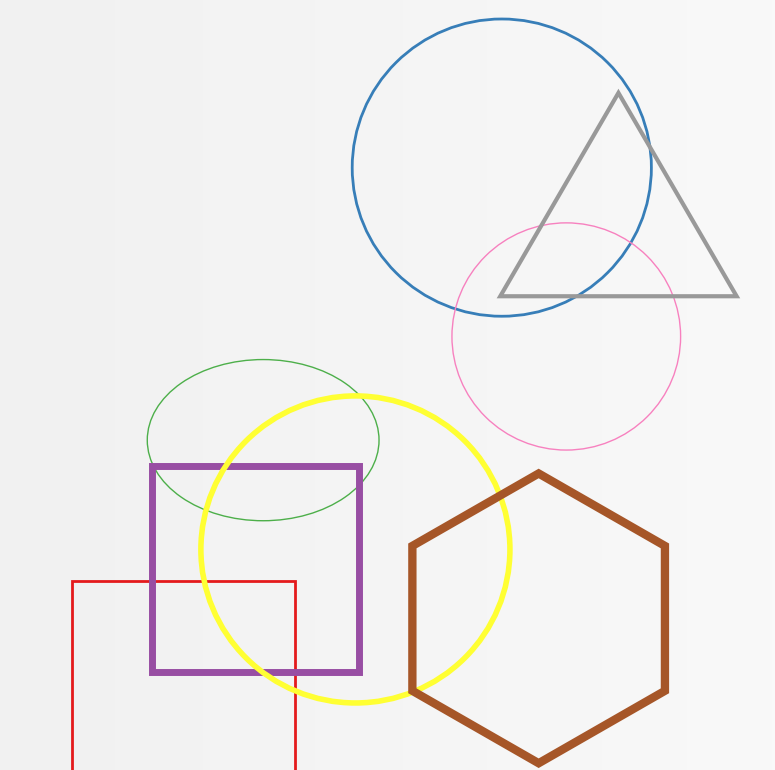[{"shape": "square", "thickness": 1, "radius": 0.72, "center": [0.237, 0.101]}, {"shape": "circle", "thickness": 1, "radius": 0.97, "center": [0.647, 0.782]}, {"shape": "oval", "thickness": 0.5, "radius": 0.75, "center": [0.34, 0.428]}, {"shape": "square", "thickness": 2.5, "radius": 0.67, "center": [0.33, 0.261]}, {"shape": "circle", "thickness": 2, "radius": 1.0, "center": [0.459, 0.286]}, {"shape": "hexagon", "thickness": 3, "radius": 0.94, "center": [0.695, 0.197]}, {"shape": "circle", "thickness": 0.5, "radius": 0.74, "center": [0.731, 0.563]}, {"shape": "triangle", "thickness": 1.5, "radius": 0.88, "center": [0.798, 0.703]}]